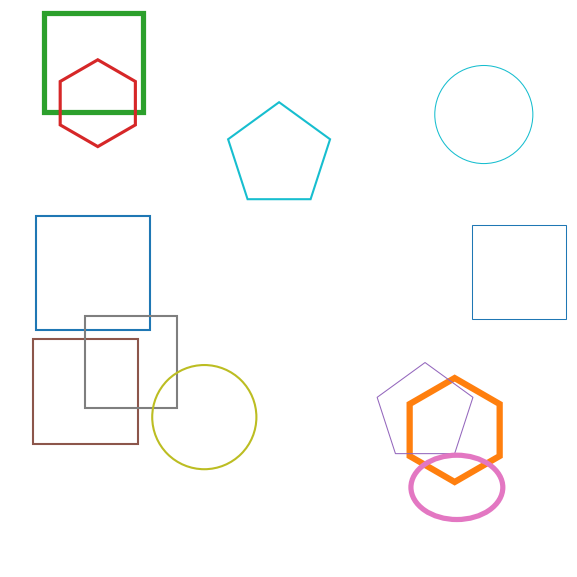[{"shape": "square", "thickness": 1, "radius": 0.49, "center": [0.162, 0.526]}, {"shape": "square", "thickness": 0.5, "radius": 0.41, "center": [0.899, 0.528]}, {"shape": "hexagon", "thickness": 3, "radius": 0.45, "center": [0.787, 0.254]}, {"shape": "square", "thickness": 2.5, "radius": 0.43, "center": [0.161, 0.89]}, {"shape": "hexagon", "thickness": 1.5, "radius": 0.38, "center": [0.169, 0.82]}, {"shape": "pentagon", "thickness": 0.5, "radius": 0.44, "center": [0.736, 0.284]}, {"shape": "square", "thickness": 1, "radius": 0.45, "center": [0.149, 0.321]}, {"shape": "oval", "thickness": 2.5, "radius": 0.4, "center": [0.791, 0.155]}, {"shape": "square", "thickness": 1, "radius": 0.4, "center": [0.226, 0.372]}, {"shape": "circle", "thickness": 1, "radius": 0.45, "center": [0.354, 0.277]}, {"shape": "circle", "thickness": 0.5, "radius": 0.42, "center": [0.838, 0.801]}, {"shape": "pentagon", "thickness": 1, "radius": 0.46, "center": [0.483, 0.729]}]